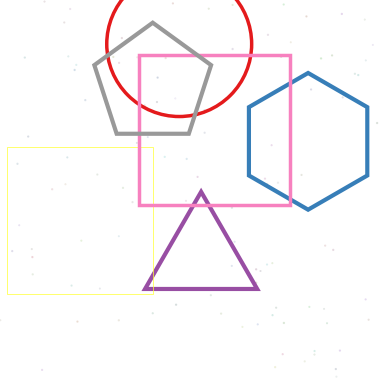[{"shape": "circle", "thickness": 2.5, "radius": 0.94, "center": [0.465, 0.886]}, {"shape": "hexagon", "thickness": 3, "radius": 0.89, "center": [0.8, 0.633]}, {"shape": "triangle", "thickness": 3, "radius": 0.84, "center": [0.522, 0.334]}, {"shape": "square", "thickness": 0.5, "radius": 0.95, "center": [0.207, 0.428]}, {"shape": "square", "thickness": 2.5, "radius": 0.98, "center": [0.557, 0.663]}, {"shape": "pentagon", "thickness": 3, "radius": 0.8, "center": [0.397, 0.782]}]